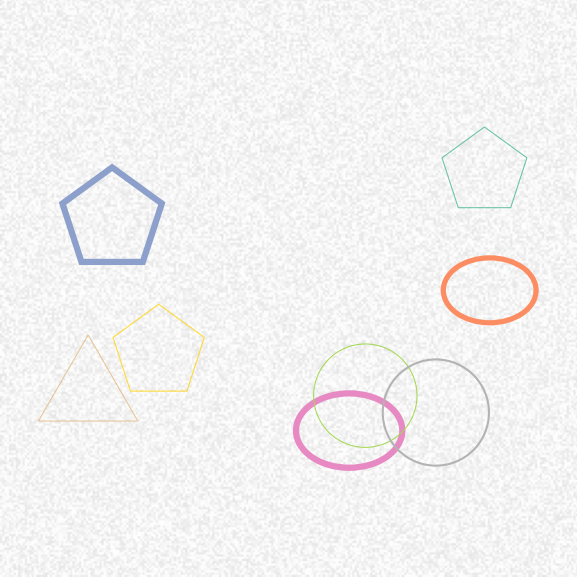[{"shape": "pentagon", "thickness": 0.5, "radius": 0.39, "center": [0.839, 0.702]}, {"shape": "oval", "thickness": 2.5, "radius": 0.4, "center": [0.848, 0.496]}, {"shape": "pentagon", "thickness": 3, "radius": 0.45, "center": [0.194, 0.619]}, {"shape": "oval", "thickness": 3, "radius": 0.46, "center": [0.605, 0.254]}, {"shape": "circle", "thickness": 0.5, "radius": 0.45, "center": [0.633, 0.314]}, {"shape": "pentagon", "thickness": 0.5, "radius": 0.42, "center": [0.275, 0.389]}, {"shape": "triangle", "thickness": 0.5, "radius": 0.5, "center": [0.153, 0.32]}, {"shape": "circle", "thickness": 1, "radius": 0.46, "center": [0.755, 0.285]}]